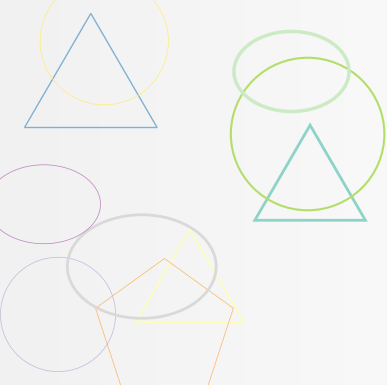[{"shape": "triangle", "thickness": 2, "radius": 0.82, "center": [0.8, 0.51]}, {"shape": "triangle", "thickness": 1, "radius": 0.81, "center": [0.49, 0.244]}, {"shape": "circle", "thickness": 0.5, "radius": 0.74, "center": [0.15, 0.183]}, {"shape": "triangle", "thickness": 1, "radius": 0.99, "center": [0.234, 0.768]}, {"shape": "pentagon", "thickness": 0.5, "radius": 0.94, "center": [0.424, 0.142]}, {"shape": "circle", "thickness": 1.5, "radius": 0.99, "center": [0.794, 0.652]}, {"shape": "oval", "thickness": 2, "radius": 0.96, "center": [0.366, 0.308]}, {"shape": "oval", "thickness": 0.5, "radius": 0.73, "center": [0.113, 0.469]}, {"shape": "oval", "thickness": 2.5, "radius": 0.74, "center": [0.752, 0.814]}, {"shape": "circle", "thickness": 0.5, "radius": 0.83, "center": [0.269, 0.893]}]